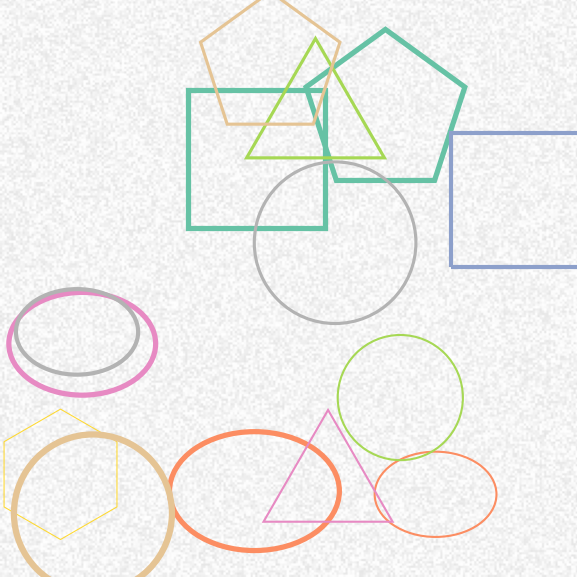[{"shape": "square", "thickness": 2.5, "radius": 0.6, "center": [0.444, 0.724]}, {"shape": "pentagon", "thickness": 2.5, "radius": 0.72, "center": [0.667, 0.804]}, {"shape": "oval", "thickness": 1, "radius": 0.53, "center": [0.754, 0.143]}, {"shape": "oval", "thickness": 2.5, "radius": 0.74, "center": [0.441, 0.149]}, {"shape": "square", "thickness": 2, "radius": 0.58, "center": [0.897, 0.653]}, {"shape": "oval", "thickness": 2.5, "radius": 0.64, "center": [0.142, 0.404]}, {"shape": "triangle", "thickness": 1, "radius": 0.65, "center": [0.568, 0.16]}, {"shape": "circle", "thickness": 1, "radius": 0.54, "center": [0.693, 0.311]}, {"shape": "triangle", "thickness": 1.5, "radius": 0.69, "center": [0.546, 0.795]}, {"shape": "hexagon", "thickness": 0.5, "radius": 0.56, "center": [0.105, 0.178]}, {"shape": "pentagon", "thickness": 1.5, "radius": 0.63, "center": [0.468, 0.887]}, {"shape": "circle", "thickness": 3, "radius": 0.68, "center": [0.161, 0.11]}, {"shape": "oval", "thickness": 2, "radius": 0.53, "center": [0.133, 0.424]}, {"shape": "circle", "thickness": 1.5, "radius": 0.7, "center": [0.58, 0.579]}]